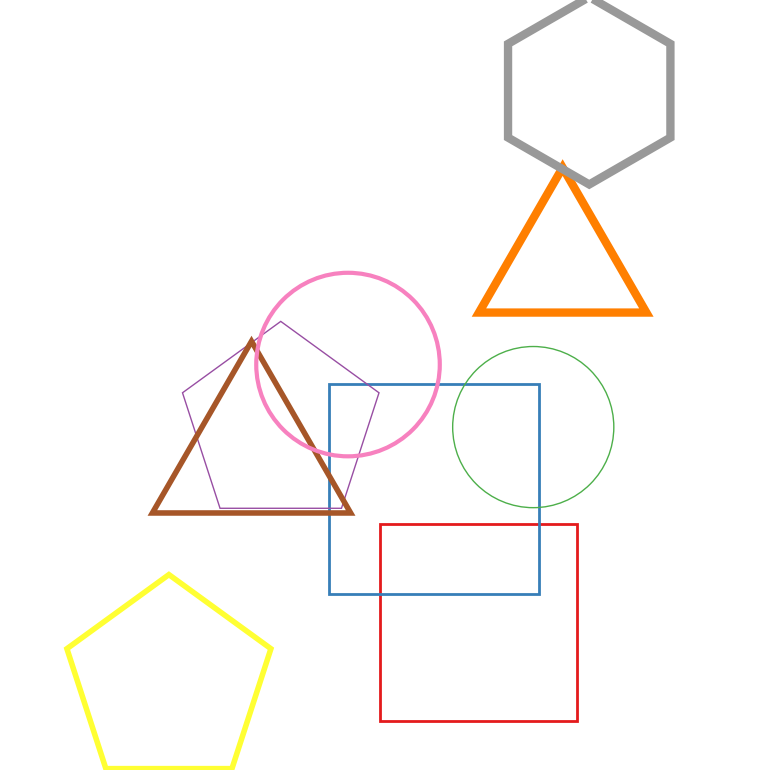[{"shape": "square", "thickness": 1, "radius": 0.64, "center": [0.622, 0.191]}, {"shape": "square", "thickness": 1, "radius": 0.68, "center": [0.563, 0.365]}, {"shape": "circle", "thickness": 0.5, "radius": 0.52, "center": [0.693, 0.445]}, {"shape": "pentagon", "thickness": 0.5, "radius": 0.67, "center": [0.365, 0.448]}, {"shape": "triangle", "thickness": 3, "radius": 0.63, "center": [0.731, 0.657]}, {"shape": "pentagon", "thickness": 2, "radius": 0.7, "center": [0.219, 0.114]}, {"shape": "triangle", "thickness": 2, "radius": 0.74, "center": [0.327, 0.408]}, {"shape": "circle", "thickness": 1.5, "radius": 0.6, "center": [0.452, 0.527]}, {"shape": "hexagon", "thickness": 3, "radius": 0.61, "center": [0.765, 0.882]}]